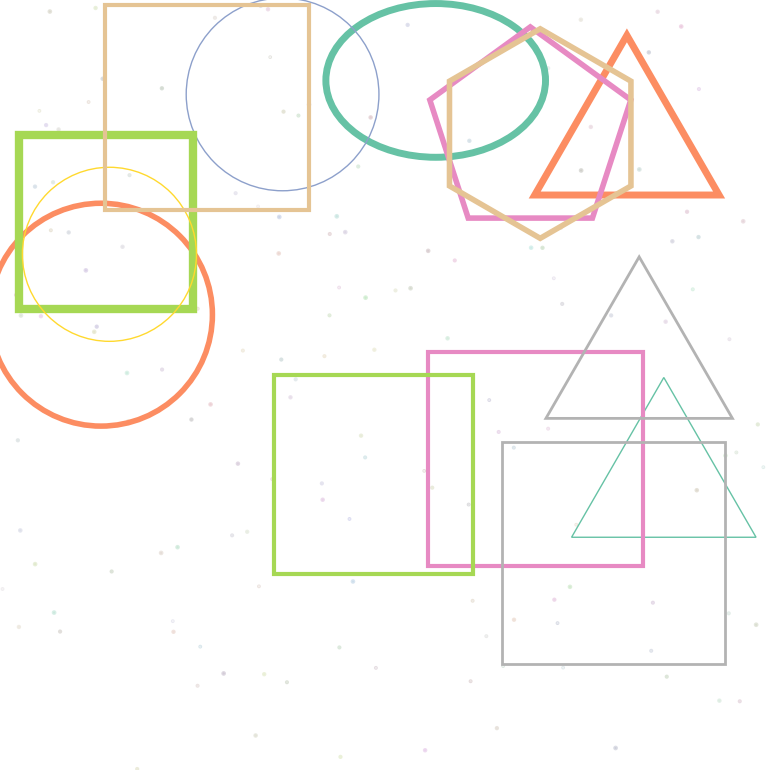[{"shape": "triangle", "thickness": 0.5, "radius": 0.69, "center": [0.862, 0.371]}, {"shape": "oval", "thickness": 2.5, "radius": 0.71, "center": [0.566, 0.896]}, {"shape": "circle", "thickness": 2, "radius": 0.72, "center": [0.131, 0.591]}, {"shape": "triangle", "thickness": 2.5, "radius": 0.69, "center": [0.814, 0.816]}, {"shape": "circle", "thickness": 0.5, "radius": 0.63, "center": [0.367, 0.877]}, {"shape": "pentagon", "thickness": 2, "radius": 0.69, "center": [0.689, 0.828]}, {"shape": "square", "thickness": 1.5, "radius": 0.7, "center": [0.695, 0.404]}, {"shape": "square", "thickness": 3, "radius": 0.56, "center": [0.138, 0.712]}, {"shape": "square", "thickness": 1.5, "radius": 0.64, "center": [0.485, 0.384]}, {"shape": "circle", "thickness": 0.5, "radius": 0.57, "center": [0.142, 0.67]}, {"shape": "square", "thickness": 1.5, "radius": 0.66, "center": [0.269, 0.861]}, {"shape": "hexagon", "thickness": 2, "radius": 0.68, "center": [0.702, 0.827]}, {"shape": "square", "thickness": 1, "radius": 0.72, "center": [0.797, 0.282]}, {"shape": "triangle", "thickness": 1, "radius": 0.7, "center": [0.83, 0.527]}]